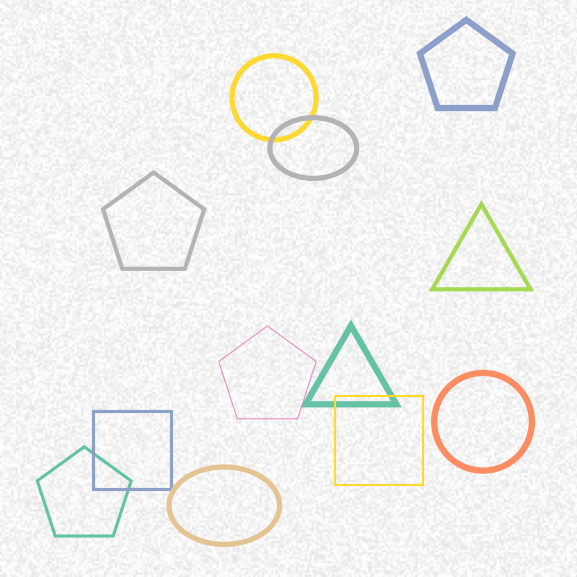[{"shape": "triangle", "thickness": 3, "radius": 0.45, "center": [0.608, 0.344]}, {"shape": "pentagon", "thickness": 1.5, "radius": 0.43, "center": [0.146, 0.14]}, {"shape": "circle", "thickness": 3, "radius": 0.42, "center": [0.836, 0.269]}, {"shape": "square", "thickness": 1.5, "radius": 0.34, "center": [0.229, 0.22]}, {"shape": "pentagon", "thickness": 3, "radius": 0.42, "center": [0.807, 0.88]}, {"shape": "pentagon", "thickness": 0.5, "radius": 0.44, "center": [0.463, 0.346]}, {"shape": "triangle", "thickness": 2, "radius": 0.49, "center": [0.834, 0.547]}, {"shape": "circle", "thickness": 2.5, "radius": 0.36, "center": [0.475, 0.83]}, {"shape": "square", "thickness": 1, "radius": 0.38, "center": [0.656, 0.236]}, {"shape": "oval", "thickness": 2.5, "radius": 0.48, "center": [0.388, 0.123]}, {"shape": "pentagon", "thickness": 2, "radius": 0.46, "center": [0.266, 0.608]}, {"shape": "oval", "thickness": 2.5, "radius": 0.38, "center": [0.543, 0.743]}]